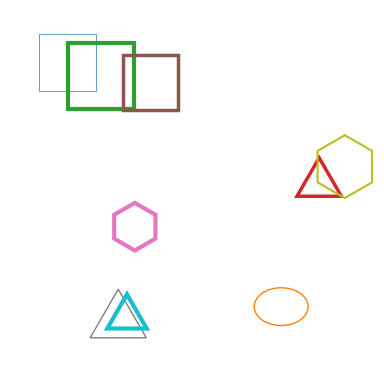[{"shape": "square", "thickness": 0.5, "radius": 0.37, "center": [0.175, 0.838]}, {"shape": "oval", "thickness": 1, "radius": 0.35, "center": [0.73, 0.204]}, {"shape": "square", "thickness": 3, "radius": 0.43, "center": [0.262, 0.802]}, {"shape": "triangle", "thickness": 2.5, "radius": 0.33, "center": [0.829, 0.524]}, {"shape": "square", "thickness": 2.5, "radius": 0.36, "center": [0.391, 0.785]}, {"shape": "hexagon", "thickness": 3, "radius": 0.31, "center": [0.35, 0.411]}, {"shape": "triangle", "thickness": 1, "radius": 0.42, "center": [0.307, 0.165]}, {"shape": "hexagon", "thickness": 1.5, "radius": 0.41, "center": [0.896, 0.567]}, {"shape": "triangle", "thickness": 3, "radius": 0.3, "center": [0.33, 0.176]}]